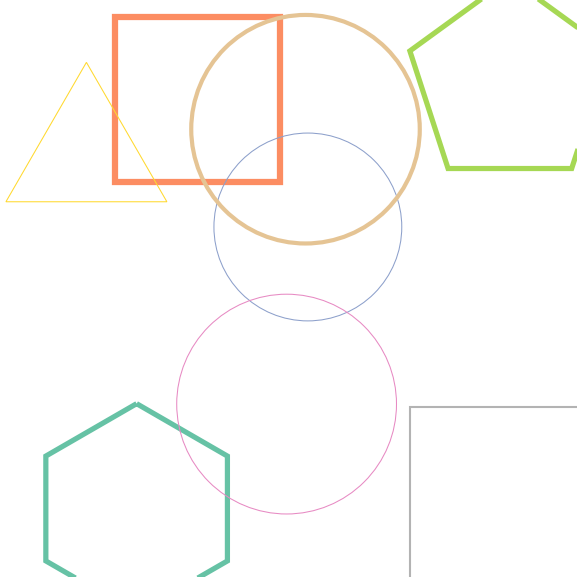[{"shape": "hexagon", "thickness": 2.5, "radius": 0.91, "center": [0.237, 0.119]}, {"shape": "square", "thickness": 3, "radius": 0.72, "center": [0.342, 0.827]}, {"shape": "circle", "thickness": 0.5, "radius": 0.81, "center": [0.533, 0.606]}, {"shape": "circle", "thickness": 0.5, "radius": 0.95, "center": [0.496, 0.299]}, {"shape": "pentagon", "thickness": 2.5, "radius": 0.91, "center": [0.883, 0.855]}, {"shape": "triangle", "thickness": 0.5, "radius": 0.8, "center": [0.15, 0.73]}, {"shape": "circle", "thickness": 2, "radius": 0.99, "center": [0.529, 0.775]}, {"shape": "square", "thickness": 1, "radius": 0.79, "center": [0.867, 0.137]}]